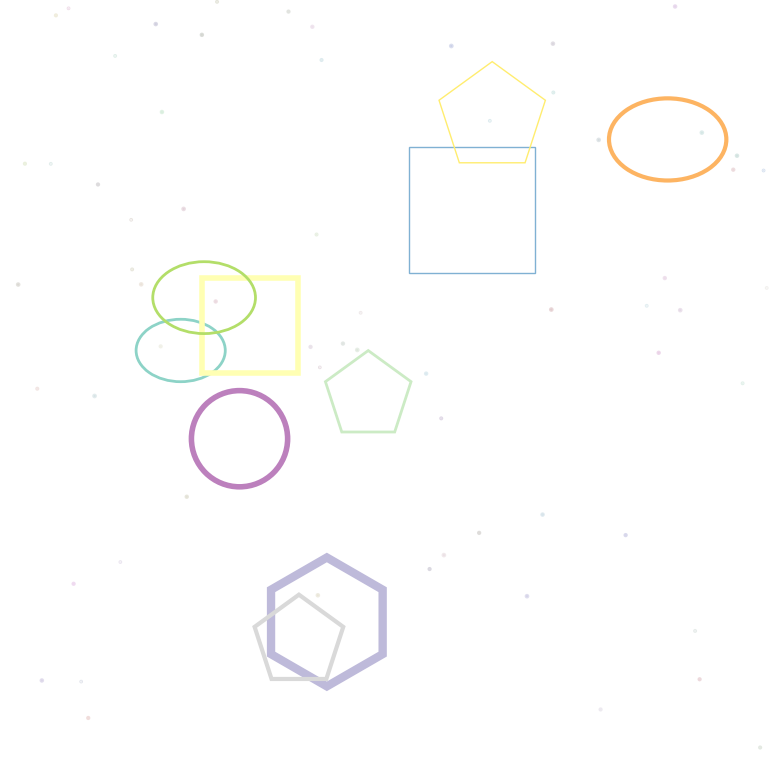[{"shape": "oval", "thickness": 1, "radius": 0.29, "center": [0.235, 0.545]}, {"shape": "square", "thickness": 2, "radius": 0.31, "center": [0.325, 0.577]}, {"shape": "hexagon", "thickness": 3, "radius": 0.42, "center": [0.424, 0.192]}, {"shape": "square", "thickness": 0.5, "radius": 0.41, "center": [0.613, 0.727]}, {"shape": "oval", "thickness": 1.5, "radius": 0.38, "center": [0.867, 0.819]}, {"shape": "oval", "thickness": 1, "radius": 0.33, "center": [0.265, 0.613]}, {"shape": "pentagon", "thickness": 1.5, "radius": 0.3, "center": [0.388, 0.167]}, {"shape": "circle", "thickness": 2, "radius": 0.31, "center": [0.311, 0.43]}, {"shape": "pentagon", "thickness": 1, "radius": 0.29, "center": [0.478, 0.486]}, {"shape": "pentagon", "thickness": 0.5, "radius": 0.36, "center": [0.639, 0.847]}]